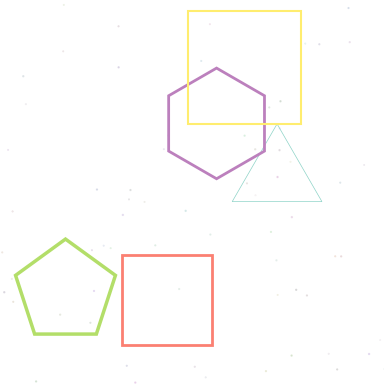[{"shape": "triangle", "thickness": 0.5, "radius": 0.67, "center": [0.72, 0.544]}, {"shape": "square", "thickness": 2, "radius": 0.59, "center": [0.434, 0.221]}, {"shape": "pentagon", "thickness": 2.5, "radius": 0.68, "center": [0.17, 0.243]}, {"shape": "hexagon", "thickness": 2, "radius": 0.72, "center": [0.563, 0.679]}, {"shape": "square", "thickness": 1.5, "radius": 0.74, "center": [0.634, 0.825]}]